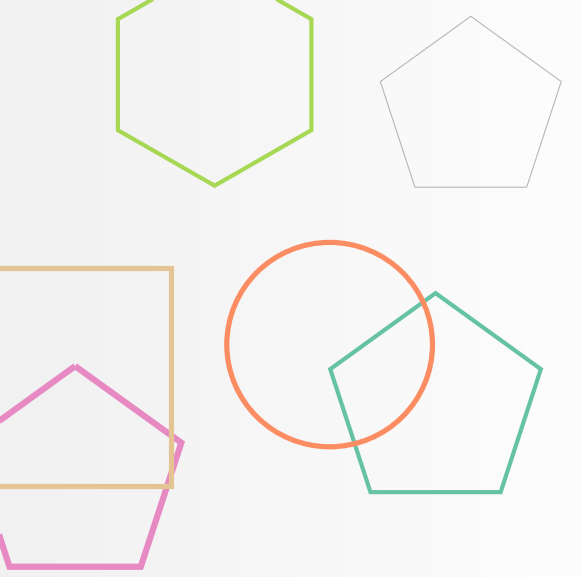[{"shape": "pentagon", "thickness": 2, "radius": 0.95, "center": [0.749, 0.301]}, {"shape": "circle", "thickness": 2.5, "radius": 0.88, "center": [0.567, 0.402]}, {"shape": "pentagon", "thickness": 3, "radius": 0.96, "center": [0.129, 0.173]}, {"shape": "hexagon", "thickness": 2, "radius": 0.96, "center": [0.369, 0.87]}, {"shape": "square", "thickness": 2.5, "radius": 0.94, "center": [0.106, 0.347]}, {"shape": "pentagon", "thickness": 0.5, "radius": 0.82, "center": [0.81, 0.807]}]